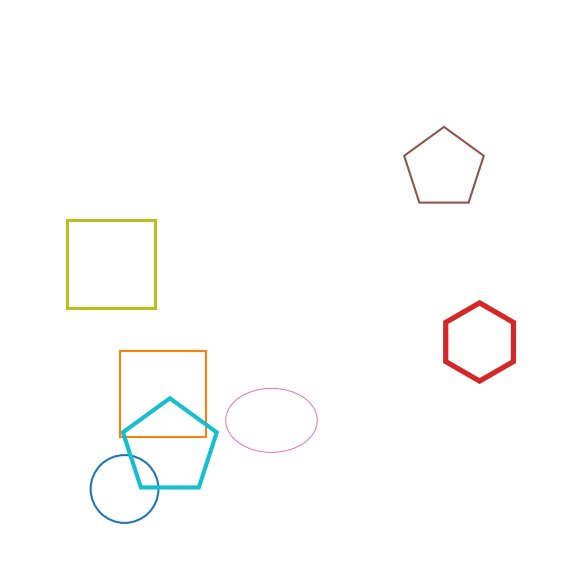[{"shape": "circle", "thickness": 1, "radius": 0.29, "center": [0.216, 0.152]}, {"shape": "square", "thickness": 1, "radius": 0.37, "center": [0.282, 0.317]}, {"shape": "hexagon", "thickness": 2.5, "radius": 0.34, "center": [0.83, 0.407]}, {"shape": "pentagon", "thickness": 1, "radius": 0.36, "center": [0.769, 0.707]}, {"shape": "oval", "thickness": 0.5, "radius": 0.4, "center": [0.47, 0.271]}, {"shape": "square", "thickness": 1.5, "radius": 0.38, "center": [0.193, 0.542]}, {"shape": "pentagon", "thickness": 2, "radius": 0.43, "center": [0.294, 0.224]}]